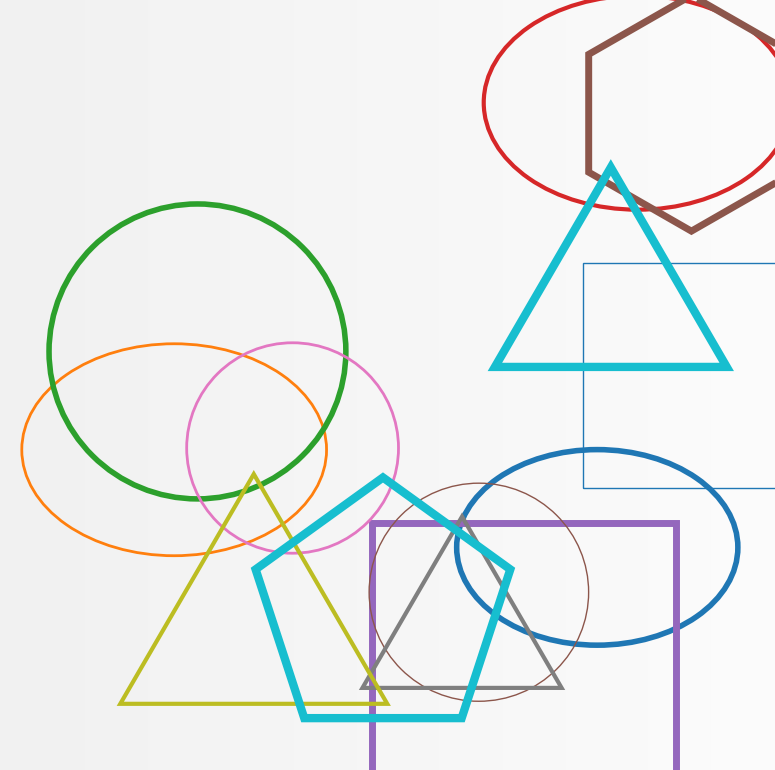[{"shape": "square", "thickness": 0.5, "radius": 0.73, "center": [0.898, 0.512]}, {"shape": "oval", "thickness": 2, "radius": 0.91, "center": [0.771, 0.289]}, {"shape": "oval", "thickness": 1, "radius": 0.98, "center": [0.225, 0.416]}, {"shape": "circle", "thickness": 2, "radius": 0.96, "center": [0.255, 0.544]}, {"shape": "oval", "thickness": 1.5, "radius": 0.99, "center": [0.823, 0.867]}, {"shape": "square", "thickness": 2.5, "radius": 0.98, "center": [0.677, 0.125]}, {"shape": "hexagon", "thickness": 2.5, "radius": 0.77, "center": [0.892, 0.853]}, {"shape": "circle", "thickness": 0.5, "radius": 0.71, "center": [0.618, 0.231]}, {"shape": "circle", "thickness": 1, "radius": 0.68, "center": [0.378, 0.418]}, {"shape": "triangle", "thickness": 1.5, "radius": 0.74, "center": [0.596, 0.181]}, {"shape": "triangle", "thickness": 1.5, "radius": 0.99, "center": [0.327, 0.185]}, {"shape": "pentagon", "thickness": 3, "radius": 0.86, "center": [0.494, 0.207]}, {"shape": "triangle", "thickness": 3, "radius": 0.86, "center": [0.788, 0.61]}]